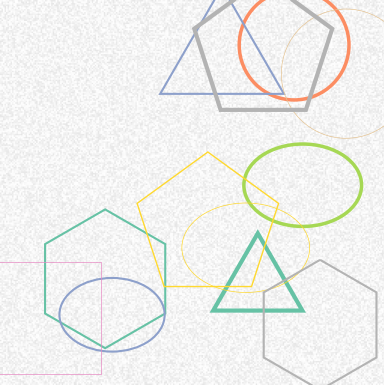[{"shape": "hexagon", "thickness": 1.5, "radius": 0.9, "center": [0.273, 0.276]}, {"shape": "triangle", "thickness": 3, "radius": 0.67, "center": [0.67, 0.26]}, {"shape": "circle", "thickness": 2.5, "radius": 0.71, "center": [0.764, 0.883]}, {"shape": "oval", "thickness": 1.5, "radius": 0.68, "center": [0.291, 0.182]}, {"shape": "triangle", "thickness": 1.5, "radius": 0.93, "center": [0.577, 0.849]}, {"shape": "square", "thickness": 0.5, "radius": 0.73, "center": [0.116, 0.174]}, {"shape": "oval", "thickness": 2.5, "radius": 0.76, "center": [0.786, 0.519]}, {"shape": "oval", "thickness": 0.5, "radius": 0.83, "center": [0.638, 0.357]}, {"shape": "pentagon", "thickness": 1, "radius": 0.97, "center": [0.54, 0.412]}, {"shape": "circle", "thickness": 0.5, "radius": 0.84, "center": [0.899, 0.809]}, {"shape": "hexagon", "thickness": 1.5, "radius": 0.85, "center": [0.831, 0.156]}, {"shape": "pentagon", "thickness": 3, "radius": 0.94, "center": [0.684, 0.867]}]